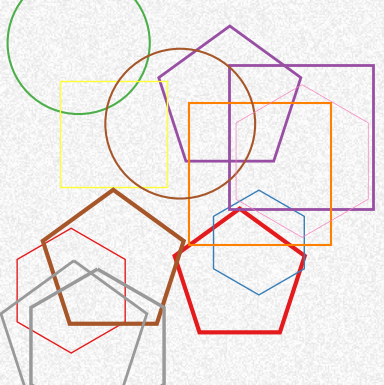[{"shape": "hexagon", "thickness": 1, "radius": 0.81, "center": [0.185, 0.245]}, {"shape": "pentagon", "thickness": 3, "radius": 0.89, "center": [0.623, 0.28]}, {"shape": "hexagon", "thickness": 1, "radius": 0.68, "center": [0.672, 0.37]}, {"shape": "circle", "thickness": 1.5, "radius": 0.92, "center": [0.204, 0.888]}, {"shape": "square", "thickness": 2, "radius": 0.93, "center": [0.781, 0.645]}, {"shape": "pentagon", "thickness": 2, "radius": 0.97, "center": [0.597, 0.738]}, {"shape": "square", "thickness": 1.5, "radius": 0.92, "center": [0.676, 0.549]}, {"shape": "square", "thickness": 1, "radius": 0.69, "center": [0.295, 0.653]}, {"shape": "circle", "thickness": 1.5, "radius": 0.97, "center": [0.468, 0.679]}, {"shape": "pentagon", "thickness": 3, "radius": 0.96, "center": [0.294, 0.315]}, {"shape": "hexagon", "thickness": 0.5, "radius": 0.99, "center": [0.785, 0.582]}, {"shape": "hexagon", "thickness": 2.5, "radius": 1.0, "center": [0.253, 0.101]}, {"shape": "pentagon", "thickness": 2, "radius": 1.0, "center": [0.192, 0.124]}]